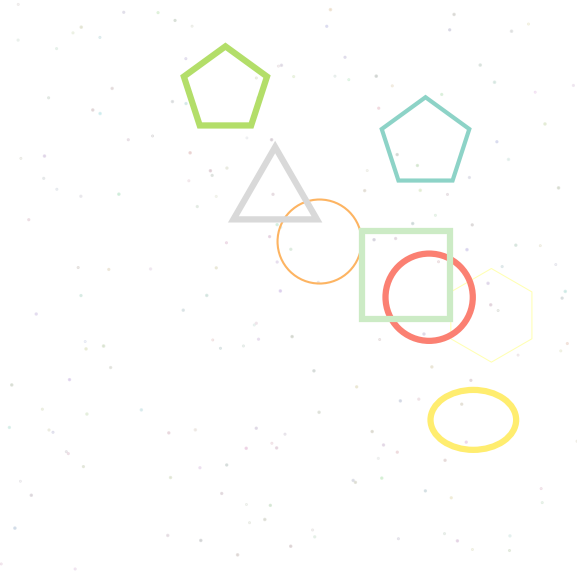[{"shape": "pentagon", "thickness": 2, "radius": 0.4, "center": [0.737, 0.751]}, {"shape": "hexagon", "thickness": 0.5, "radius": 0.41, "center": [0.851, 0.453]}, {"shape": "circle", "thickness": 3, "radius": 0.38, "center": [0.743, 0.484]}, {"shape": "circle", "thickness": 1, "radius": 0.36, "center": [0.553, 0.581]}, {"shape": "pentagon", "thickness": 3, "radius": 0.38, "center": [0.39, 0.843]}, {"shape": "triangle", "thickness": 3, "radius": 0.42, "center": [0.476, 0.661]}, {"shape": "square", "thickness": 3, "radius": 0.38, "center": [0.703, 0.523]}, {"shape": "oval", "thickness": 3, "radius": 0.37, "center": [0.82, 0.272]}]